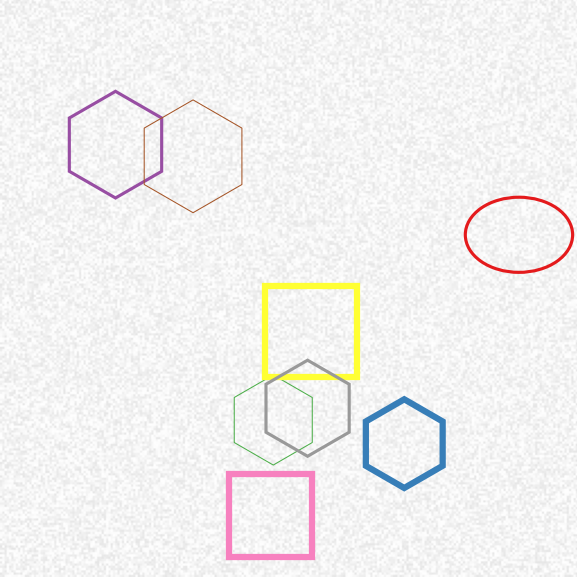[{"shape": "oval", "thickness": 1.5, "radius": 0.46, "center": [0.899, 0.593]}, {"shape": "hexagon", "thickness": 3, "radius": 0.38, "center": [0.7, 0.231]}, {"shape": "hexagon", "thickness": 0.5, "radius": 0.39, "center": [0.473, 0.272]}, {"shape": "hexagon", "thickness": 1.5, "radius": 0.46, "center": [0.2, 0.749]}, {"shape": "square", "thickness": 3, "radius": 0.4, "center": [0.539, 0.425]}, {"shape": "hexagon", "thickness": 0.5, "radius": 0.49, "center": [0.334, 0.728]}, {"shape": "square", "thickness": 3, "radius": 0.36, "center": [0.468, 0.106]}, {"shape": "hexagon", "thickness": 1.5, "radius": 0.42, "center": [0.533, 0.292]}]